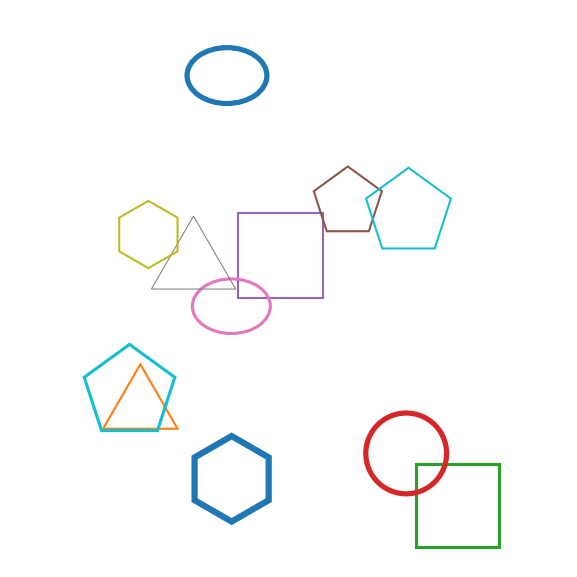[{"shape": "hexagon", "thickness": 3, "radius": 0.37, "center": [0.401, 0.17]}, {"shape": "oval", "thickness": 2.5, "radius": 0.35, "center": [0.393, 0.868]}, {"shape": "triangle", "thickness": 1, "radius": 0.37, "center": [0.243, 0.294]}, {"shape": "square", "thickness": 1.5, "radius": 0.36, "center": [0.793, 0.124]}, {"shape": "circle", "thickness": 2.5, "radius": 0.35, "center": [0.703, 0.214]}, {"shape": "square", "thickness": 1, "radius": 0.37, "center": [0.485, 0.556]}, {"shape": "pentagon", "thickness": 1, "radius": 0.31, "center": [0.602, 0.649]}, {"shape": "oval", "thickness": 1.5, "radius": 0.34, "center": [0.401, 0.469]}, {"shape": "triangle", "thickness": 0.5, "radius": 0.42, "center": [0.335, 0.541]}, {"shape": "hexagon", "thickness": 1, "radius": 0.29, "center": [0.257, 0.593]}, {"shape": "pentagon", "thickness": 1.5, "radius": 0.41, "center": [0.224, 0.32]}, {"shape": "pentagon", "thickness": 1, "radius": 0.39, "center": [0.707, 0.631]}]